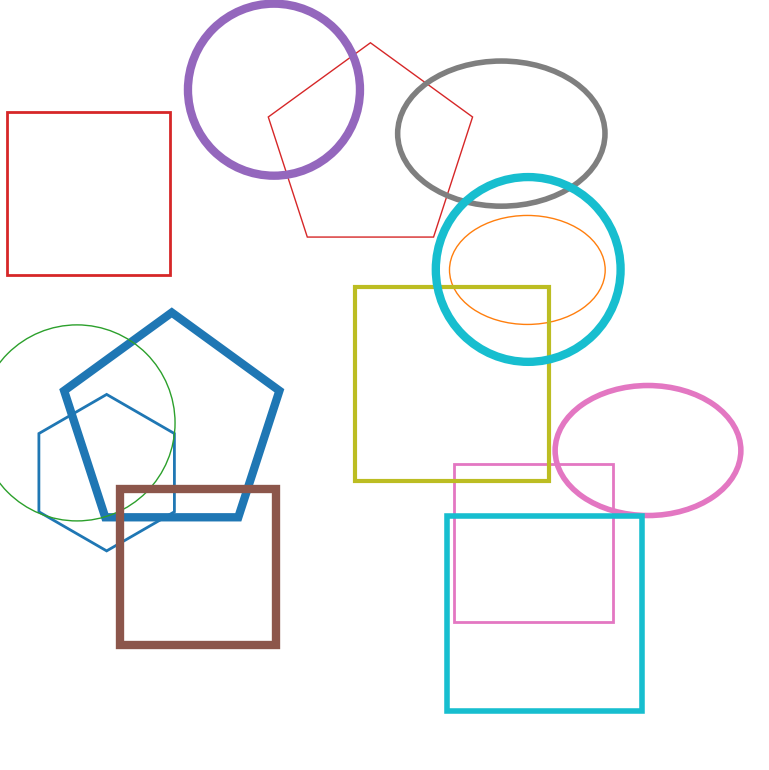[{"shape": "pentagon", "thickness": 3, "radius": 0.73, "center": [0.223, 0.447]}, {"shape": "hexagon", "thickness": 1, "radius": 0.51, "center": [0.139, 0.386]}, {"shape": "oval", "thickness": 0.5, "radius": 0.51, "center": [0.685, 0.649]}, {"shape": "circle", "thickness": 0.5, "radius": 0.64, "center": [0.1, 0.451]}, {"shape": "square", "thickness": 1, "radius": 0.53, "center": [0.115, 0.749]}, {"shape": "pentagon", "thickness": 0.5, "radius": 0.7, "center": [0.481, 0.805]}, {"shape": "circle", "thickness": 3, "radius": 0.56, "center": [0.356, 0.884]}, {"shape": "square", "thickness": 3, "radius": 0.5, "center": [0.257, 0.264]}, {"shape": "oval", "thickness": 2, "radius": 0.6, "center": [0.842, 0.415]}, {"shape": "square", "thickness": 1, "radius": 0.51, "center": [0.693, 0.295]}, {"shape": "oval", "thickness": 2, "radius": 0.67, "center": [0.651, 0.826]}, {"shape": "square", "thickness": 1.5, "radius": 0.63, "center": [0.587, 0.501]}, {"shape": "square", "thickness": 2, "radius": 0.63, "center": [0.707, 0.203]}, {"shape": "circle", "thickness": 3, "radius": 0.6, "center": [0.686, 0.65]}]